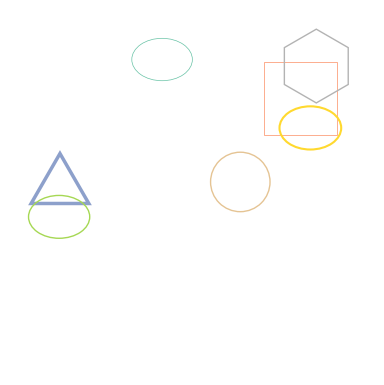[{"shape": "oval", "thickness": 0.5, "radius": 0.39, "center": [0.421, 0.845]}, {"shape": "square", "thickness": 0.5, "radius": 0.47, "center": [0.781, 0.743]}, {"shape": "triangle", "thickness": 2.5, "radius": 0.43, "center": [0.156, 0.515]}, {"shape": "oval", "thickness": 1, "radius": 0.4, "center": [0.154, 0.437]}, {"shape": "oval", "thickness": 1.5, "radius": 0.4, "center": [0.806, 0.668]}, {"shape": "circle", "thickness": 1, "radius": 0.39, "center": [0.624, 0.527]}, {"shape": "hexagon", "thickness": 1, "radius": 0.48, "center": [0.822, 0.828]}]